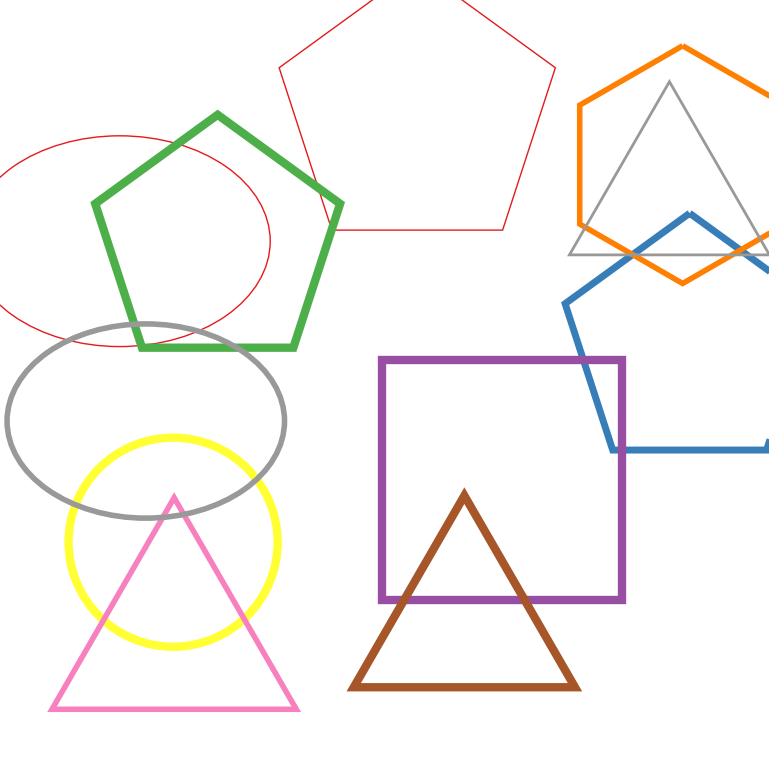[{"shape": "oval", "thickness": 0.5, "radius": 0.98, "center": [0.155, 0.687]}, {"shape": "pentagon", "thickness": 0.5, "radius": 0.94, "center": [0.542, 0.854]}, {"shape": "pentagon", "thickness": 2.5, "radius": 0.85, "center": [0.896, 0.553]}, {"shape": "pentagon", "thickness": 3, "radius": 0.84, "center": [0.283, 0.684]}, {"shape": "square", "thickness": 3, "radius": 0.78, "center": [0.652, 0.376]}, {"shape": "hexagon", "thickness": 2, "radius": 0.77, "center": [0.887, 0.786]}, {"shape": "circle", "thickness": 3, "radius": 0.68, "center": [0.225, 0.296]}, {"shape": "triangle", "thickness": 3, "radius": 0.83, "center": [0.603, 0.19]}, {"shape": "triangle", "thickness": 2, "radius": 0.92, "center": [0.226, 0.17]}, {"shape": "triangle", "thickness": 1, "radius": 0.75, "center": [0.869, 0.744]}, {"shape": "oval", "thickness": 2, "radius": 0.9, "center": [0.189, 0.453]}]